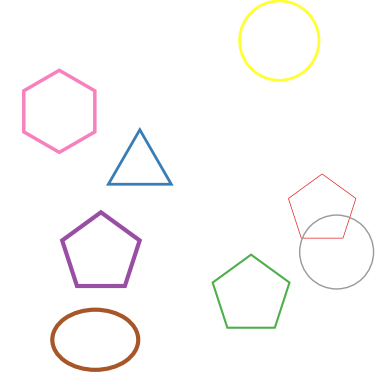[{"shape": "pentagon", "thickness": 0.5, "radius": 0.46, "center": [0.837, 0.456]}, {"shape": "triangle", "thickness": 2, "radius": 0.47, "center": [0.363, 0.569]}, {"shape": "pentagon", "thickness": 1.5, "radius": 0.52, "center": [0.652, 0.234]}, {"shape": "pentagon", "thickness": 3, "radius": 0.53, "center": [0.262, 0.343]}, {"shape": "circle", "thickness": 2, "radius": 0.51, "center": [0.725, 0.895]}, {"shape": "oval", "thickness": 3, "radius": 0.56, "center": [0.247, 0.117]}, {"shape": "hexagon", "thickness": 2.5, "radius": 0.53, "center": [0.154, 0.711]}, {"shape": "circle", "thickness": 1, "radius": 0.48, "center": [0.874, 0.345]}]